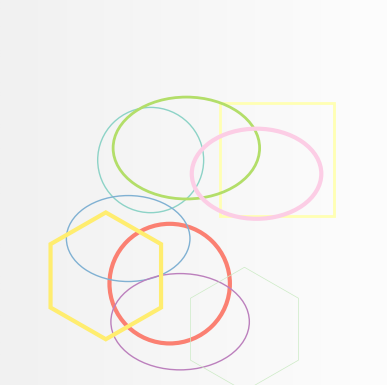[{"shape": "circle", "thickness": 1, "radius": 0.68, "center": [0.389, 0.584]}, {"shape": "square", "thickness": 2, "radius": 0.73, "center": [0.715, 0.586]}, {"shape": "circle", "thickness": 3, "radius": 0.78, "center": [0.438, 0.263]}, {"shape": "oval", "thickness": 1, "radius": 0.8, "center": [0.331, 0.38]}, {"shape": "oval", "thickness": 2, "radius": 0.95, "center": [0.481, 0.616]}, {"shape": "oval", "thickness": 3, "radius": 0.84, "center": [0.662, 0.549]}, {"shape": "oval", "thickness": 1, "radius": 0.89, "center": [0.465, 0.164]}, {"shape": "hexagon", "thickness": 0.5, "radius": 0.8, "center": [0.631, 0.145]}, {"shape": "hexagon", "thickness": 3, "radius": 0.82, "center": [0.273, 0.284]}]